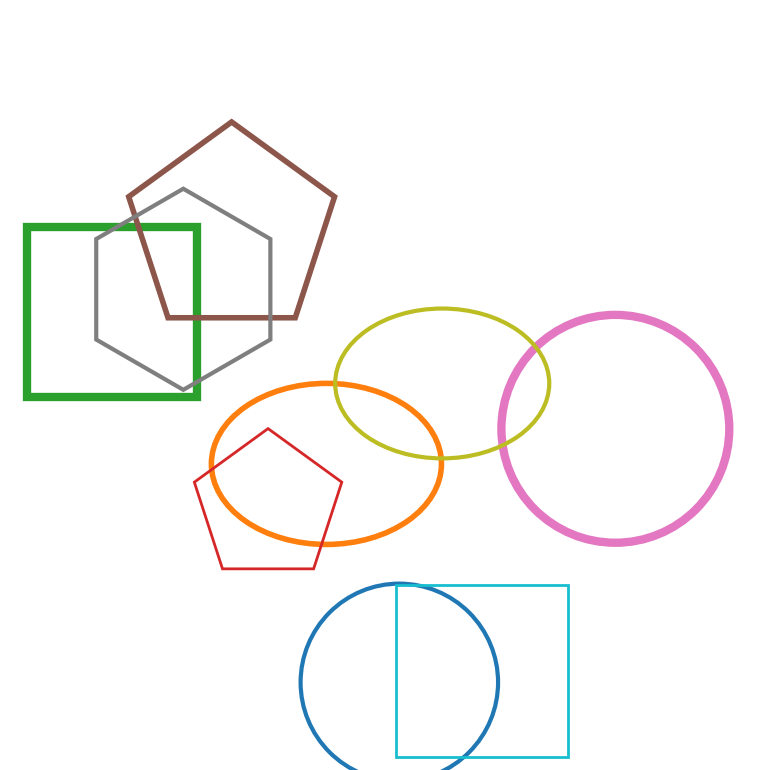[{"shape": "circle", "thickness": 1.5, "radius": 0.64, "center": [0.519, 0.114]}, {"shape": "oval", "thickness": 2, "radius": 0.75, "center": [0.424, 0.398]}, {"shape": "square", "thickness": 3, "radius": 0.55, "center": [0.145, 0.595]}, {"shape": "pentagon", "thickness": 1, "radius": 0.5, "center": [0.348, 0.343]}, {"shape": "pentagon", "thickness": 2, "radius": 0.7, "center": [0.301, 0.701]}, {"shape": "circle", "thickness": 3, "radius": 0.74, "center": [0.799, 0.443]}, {"shape": "hexagon", "thickness": 1.5, "radius": 0.65, "center": [0.238, 0.624]}, {"shape": "oval", "thickness": 1.5, "radius": 0.7, "center": [0.574, 0.502]}, {"shape": "square", "thickness": 1, "radius": 0.56, "center": [0.626, 0.128]}]